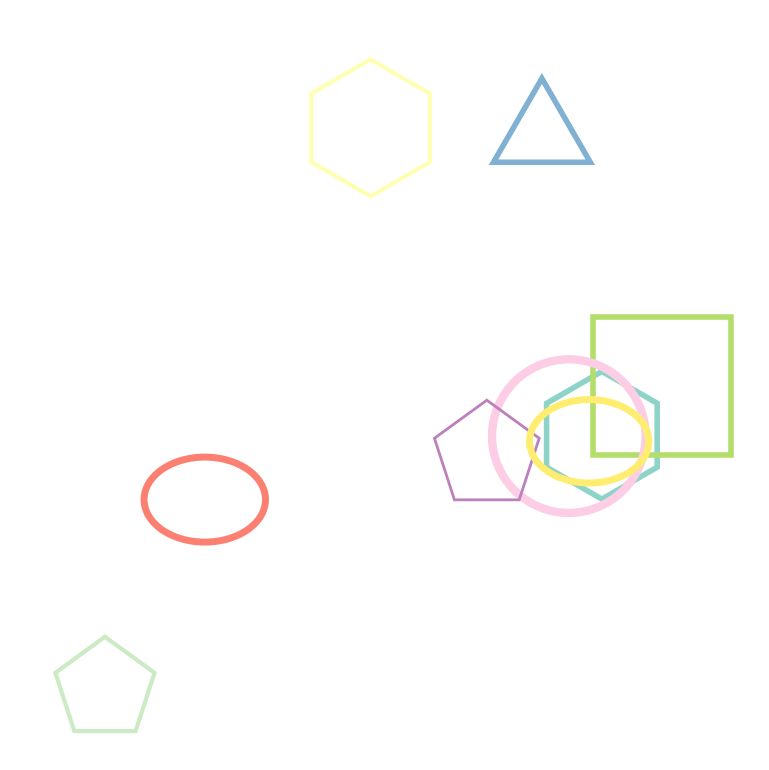[{"shape": "hexagon", "thickness": 2, "radius": 0.41, "center": [0.782, 0.435]}, {"shape": "hexagon", "thickness": 1.5, "radius": 0.44, "center": [0.481, 0.834]}, {"shape": "oval", "thickness": 2.5, "radius": 0.39, "center": [0.266, 0.351]}, {"shape": "triangle", "thickness": 2, "radius": 0.36, "center": [0.704, 0.826]}, {"shape": "square", "thickness": 2, "radius": 0.45, "center": [0.86, 0.499]}, {"shape": "circle", "thickness": 3, "radius": 0.5, "center": [0.739, 0.434]}, {"shape": "pentagon", "thickness": 1, "radius": 0.36, "center": [0.632, 0.409]}, {"shape": "pentagon", "thickness": 1.5, "radius": 0.34, "center": [0.136, 0.105]}, {"shape": "oval", "thickness": 2.5, "radius": 0.39, "center": [0.765, 0.427]}]